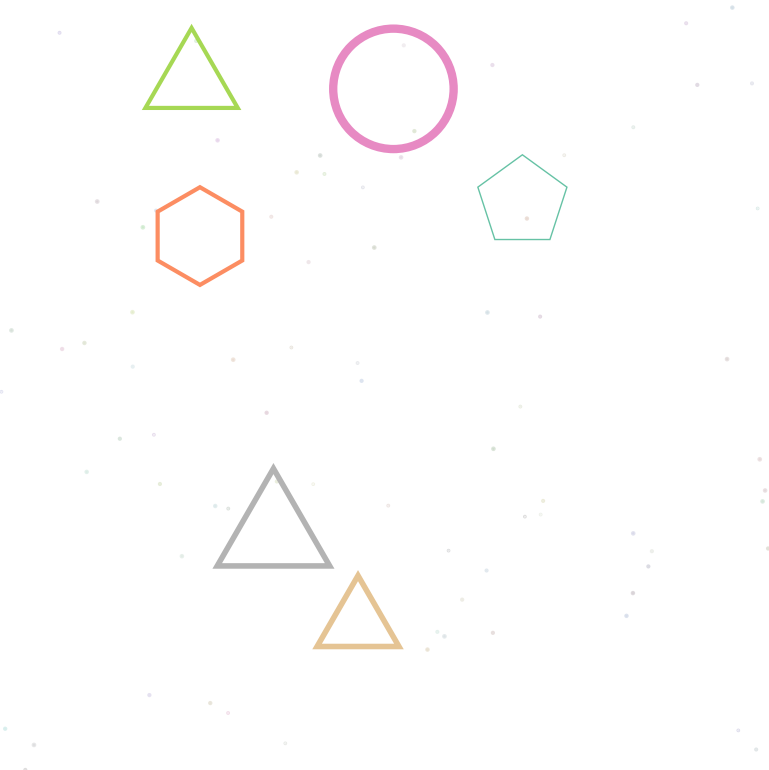[{"shape": "pentagon", "thickness": 0.5, "radius": 0.3, "center": [0.678, 0.738]}, {"shape": "hexagon", "thickness": 1.5, "radius": 0.32, "center": [0.26, 0.693]}, {"shape": "circle", "thickness": 3, "radius": 0.39, "center": [0.511, 0.885]}, {"shape": "triangle", "thickness": 1.5, "radius": 0.35, "center": [0.249, 0.894]}, {"shape": "triangle", "thickness": 2, "radius": 0.31, "center": [0.465, 0.191]}, {"shape": "triangle", "thickness": 2, "radius": 0.42, "center": [0.355, 0.307]}]